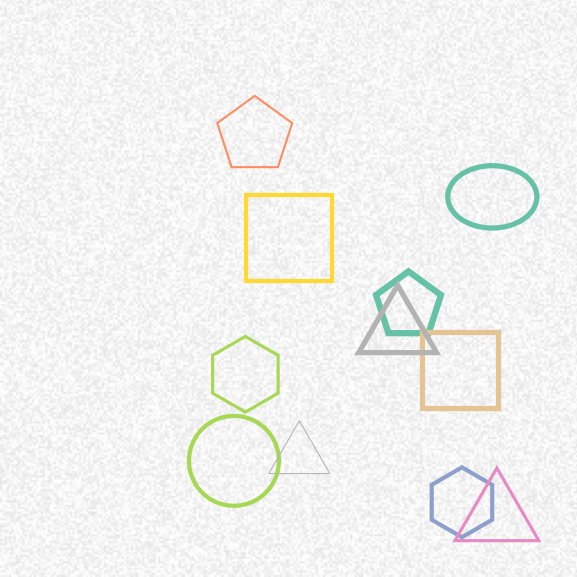[{"shape": "oval", "thickness": 2.5, "radius": 0.39, "center": [0.852, 0.658]}, {"shape": "pentagon", "thickness": 3, "radius": 0.3, "center": [0.707, 0.47]}, {"shape": "pentagon", "thickness": 1, "radius": 0.34, "center": [0.441, 0.765]}, {"shape": "hexagon", "thickness": 2, "radius": 0.3, "center": [0.8, 0.129]}, {"shape": "triangle", "thickness": 1.5, "radius": 0.42, "center": [0.86, 0.105]}, {"shape": "circle", "thickness": 2, "radius": 0.39, "center": [0.405, 0.201]}, {"shape": "hexagon", "thickness": 1.5, "radius": 0.33, "center": [0.425, 0.351]}, {"shape": "square", "thickness": 2, "radius": 0.37, "center": [0.5, 0.587]}, {"shape": "square", "thickness": 2.5, "radius": 0.33, "center": [0.797, 0.358]}, {"shape": "triangle", "thickness": 2.5, "radius": 0.39, "center": [0.689, 0.427]}, {"shape": "triangle", "thickness": 0.5, "radius": 0.31, "center": [0.518, 0.21]}]